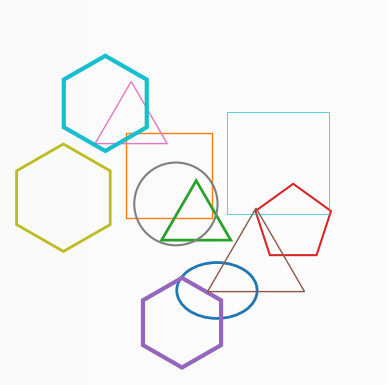[{"shape": "oval", "thickness": 2, "radius": 0.52, "center": [0.56, 0.246]}, {"shape": "square", "thickness": 1, "radius": 0.55, "center": [0.437, 0.544]}, {"shape": "triangle", "thickness": 2, "radius": 0.52, "center": [0.506, 0.428]}, {"shape": "pentagon", "thickness": 1.5, "radius": 0.51, "center": [0.757, 0.42]}, {"shape": "hexagon", "thickness": 3, "radius": 0.58, "center": [0.47, 0.162]}, {"shape": "triangle", "thickness": 1, "radius": 0.72, "center": [0.661, 0.315]}, {"shape": "triangle", "thickness": 1, "radius": 0.54, "center": [0.339, 0.681]}, {"shape": "circle", "thickness": 1.5, "radius": 0.54, "center": [0.454, 0.47]}, {"shape": "hexagon", "thickness": 2, "radius": 0.7, "center": [0.164, 0.486]}, {"shape": "hexagon", "thickness": 3, "radius": 0.62, "center": [0.272, 0.731]}, {"shape": "square", "thickness": 0.5, "radius": 0.66, "center": [0.717, 0.576]}]